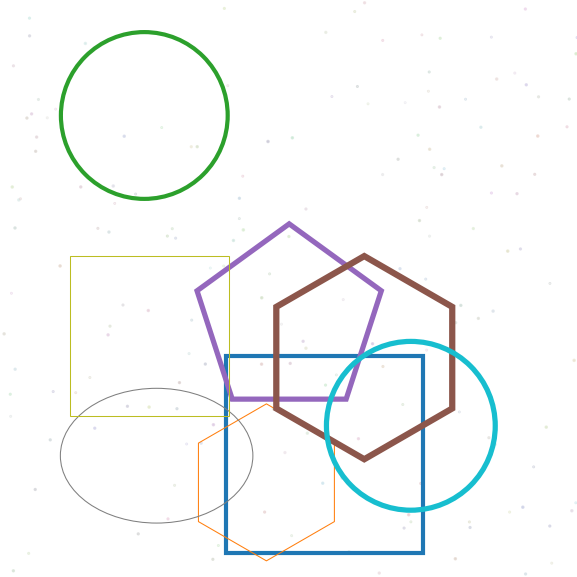[{"shape": "square", "thickness": 2, "radius": 0.85, "center": [0.563, 0.212]}, {"shape": "hexagon", "thickness": 0.5, "radius": 0.68, "center": [0.461, 0.164]}, {"shape": "circle", "thickness": 2, "radius": 0.72, "center": [0.25, 0.799]}, {"shape": "pentagon", "thickness": 2.5, "radius": 0.84, "center": [0.501, 0.444]}, {"shape": "hexagon", "thickness": 3, "radius": 0.88, "center": [0.631, 0.38]}, {"shape": "oval", "thickness": 0.5, "radius": 0.83, "center": [0.271, 0.21]}, {"shape": "square", "thickness": 0.5, "radius": 0.69, "center": [0.259, 0.417]}, {"shape": "circle", "thickness": 2.5, "radius": 0.73, "center": [0.711, 0.262]}]